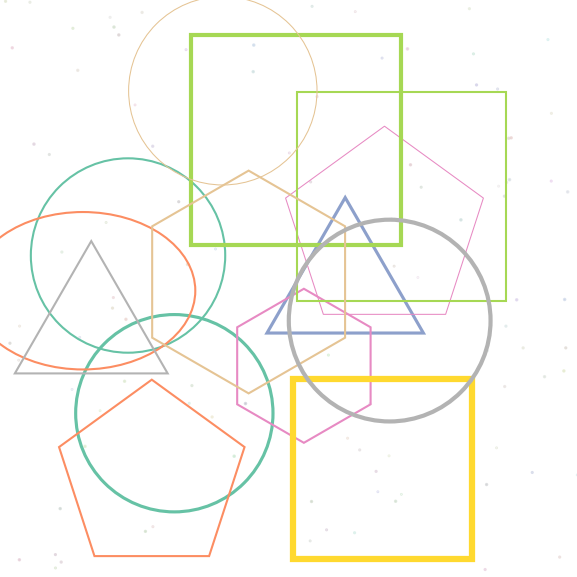[{"shape": "circle", "thickness": 1.5, "radius": 0.85, "center": [0.302, 0.284]}, {"shape": "circle", "thickness": 1, "radius": 0.84, "center": [0.222, 0.557]}, {"shape": "pentagon", "thickness": 1, "radius": 0.84, "center": [0.263, 0.173]}, {"shape": "oval", "thickness": 1, "radius": 0.97, "center": [0.143, 0.496]}, {"shape": "triangle", "thickness": 1.5, "radius": 0.78, "center": [0.598, 0.501]}, {"shape": "pentagon", "thickness": 0.5, "radius": 0.9, "center": [0.666, 0.601]}, {"shape": "hexagon", "thickness": 1, "radius": 0.67, "center": [0.526, 0.366]}, {"shape": "square", "thickness": 1, "radius": 0.9, "center": [0.695, 0.659]}, {"shape": "square", "thickness": 2, "radius": 0.91, "center": [0.513, 0.756]}, {"shape": "square", "thickness": 3, "radius": 0.78, "center": [0.663, 0.187]}, {"shape": "hexagon", "thickness": 1, "radius": 0.96, "center": [0.431, 0.511]}, {"shape": "circle", "thickness": 0.5, "radius": 0.82, "center": [0.386, 0.842]}, {"shape": "triangle", "thickness": 1, "radius": 0.76, "center": [0.158, 0.429]}, {"shape": "circle", "thickness": 2, "radius": 0.87, "center": [0.675, 0.444]}]